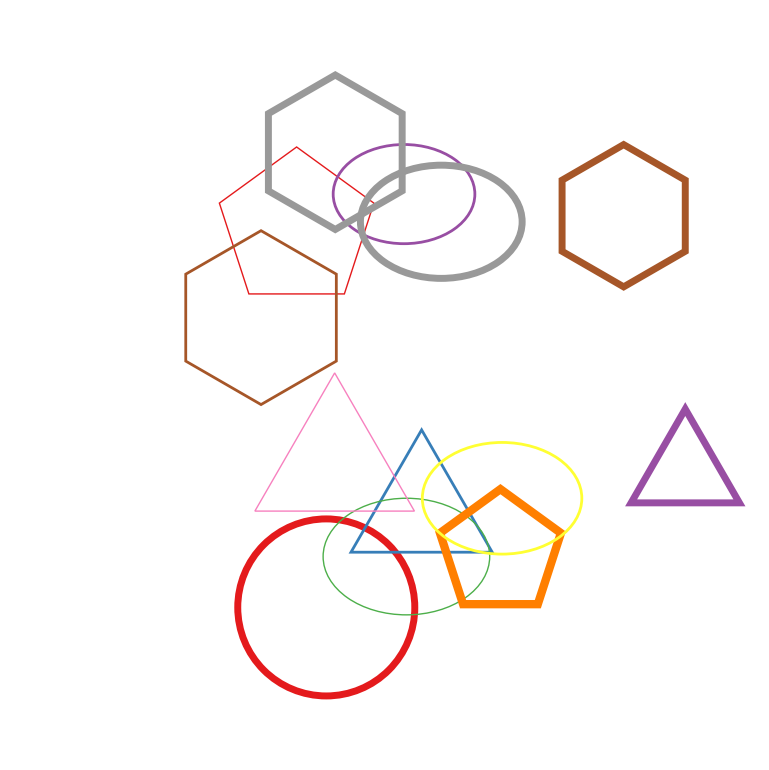[{"shape": "circle", "thickness": 2.5, "radius": 0.57, "center": [0.424, 0.211]}, {"shape": "pentagon", "thickness": 0.5, "radius": 0.53, "center": [0.385, 0.704]}, {"shape": "triangle", "thickness": 1, "radius": 0.53, "center": [0.548, 0.336]}, {"shape": "oval", "thickness": 0.5, "radius": 0.54, "center": [0.528, 0.277]}, {"shape": "triangle", "thickness": 2.5, "radius": 0.41, "center": [0.89, 0.388]}, {"shape": "oval", "thickness": 1, "radius": 0.46, "center": [0.525, 0.748]}, {"shape": "pentagon", "thickness": 3, "radius": 0.41, "center": [0.65, 0.282]}, {"shape": "oval", "thickness": 1, "radius": 0.52, "center": [0.652, 0.353]}, {"shape": "hexagon", "thickness": 1, "radius": 0.56, "center": [0.339, 0.587]}, {"shape": "hexagon", "thickness": 2.5, "radius": 0.46, "center": [0.81, 0.72]}, {"shape": "triangle", "thickness": 0.5, "radius": 0.6, "center": [0.435, 0.396]}, {"shape": "hexagon", "thickness": 2.5, "radius": 0.5, "center": [0.435, 0.802]}, {"shape": "oval", "thickness": 2.5, "radius": 0.53, "center": [0.573, 0.712]}]